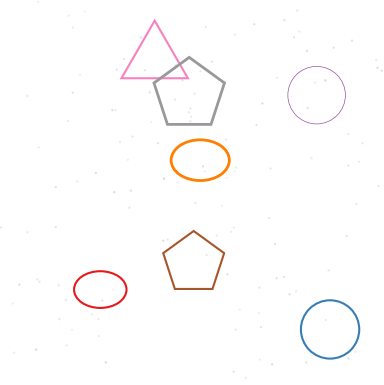[{"shape": "oval", "thickness": 1.5, "radius": 0.34, "center": [0.261, 0.248]}, {"shape": "circle", "thickness": 1.5, "radius": 0.38, "center": [0.857, 0.144]}, {"shape": "circle", "thickness": 0.5, "radius": 0.37, "center": [0.822, 0.753]}, {"shape": "oval", "thickness": 2, "radius": 0.38, "center": [0.52, 0.584]}, {"shape": "pentagon", "thickness": 1.5, "radius": 0.42, "center": [0.503, 0.317]}, {"shape": "triangle", "thickness": 1.5, "radius": 0.5, "center": [0.402, 0.847]}, {"shape": "pentagon", "thickness": 2, "radius": 0.48, "center": [0.491, 0.755]}]